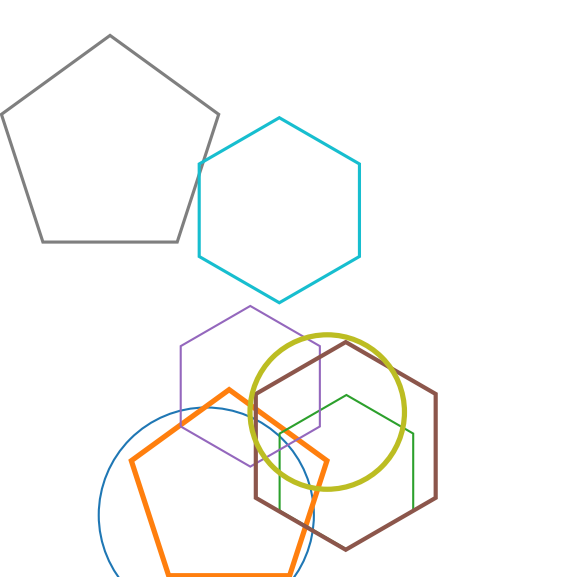[{"shape": "circle", "thickness": 1, "radius": 0.93, "center": [0.357, 0.107]}, {"shape": "pentagon", "thickness": 2.5, "radius": 0.89, "center": [0.397, 0.146]}, {"shape": "hexagon", "thickness": 1, "radius": 0.67, "center": [0.6, 0.182]}, {"shape": "hexagon", "thickness": 1, "radius": 0.7, "center": [0.433, 0.33]}, {"shape": "hexagon", "thickness": 2, "radius": 0.9, "center": [0.599, 0.227]}, {"shape": "pentagon", "thickness": 1.5, "radius": 0.99, "center": [0.191, 0.74]}, {"shape": "circle", "thickness": 2.5, "radius": 0.67, "center": [0.567, 0.286]}, {"shape": "hexagon", "thickness": 1.5, "radius": 0.8, "center": [0.484, 0.635]}]